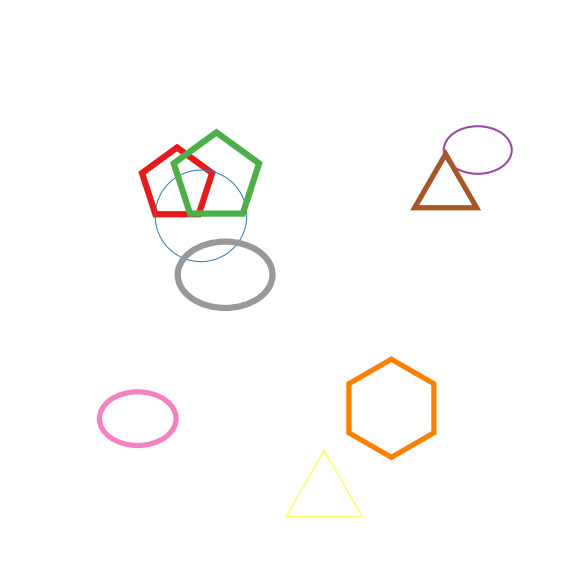[{"shape": "pentagon", "thickness": 3, "radius": 0.32, "center": [0.307, 0.68]}, {"shape": "circle", "thickness": 0.5, "radius": 0.4, "center": [0.348, 0.625]}, {"shape": "pentagon", "thickness": 3, "radius": 0.39, "center": [0.375, 0.692]}, {"shape": "oval", "thickness": 1, "radius": 0.29, "center": [0.827, 0.739]}, {"shape": "hexagon", "thickness": 2.5, "radius": 0.42, "center": [0.678, 0.292]}, {"shape": "triangle", "thickness": 0.5, "radius": 0.38, "center": [0.561, 0.142]}, {"shape": "triangle", "thickness": 2.5, "radius": 0.31, "center": [0.772, 0.67]}, {"shape": "oval", "thickness": 2.5, "radius": 0.33, "center": [0.238, 0.274]}, {"shape": "oval", "thickness": 3, "radius": 0.41, "center": [0.39, 0.523]}]